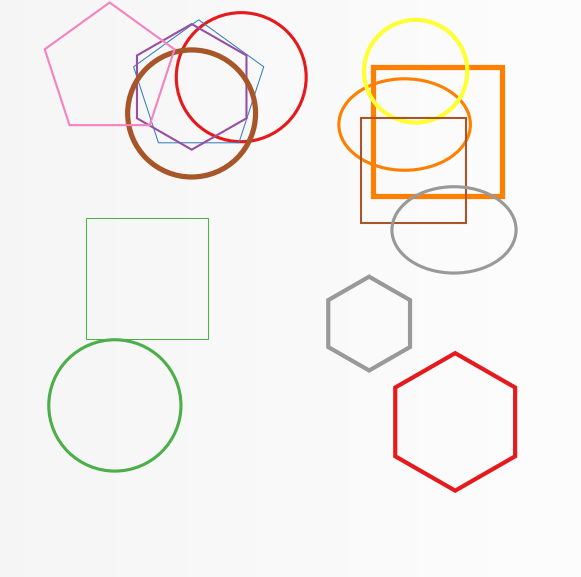[{"shape": "hexagon", "thickness": 2, "radius": 0.6, "center": [0.783, 0.269]}, {"shape": "circle", "thickness": 1.5, "radius": 0.56, "center": [0.415, 0.865]}, {"shape": "pentagon", "thickness": 0.5, "radius": 0.59, "center": [0.342, 0.847]}, {"shape": "square", "thickness": 0.5, "radius": 0.53, "center": [0.252, 0.517]}, {"shape": "circle", "thickness": 1.5, "radius": 0.57, "center": [0.198, 0.297]}, {"shape": "hexagon", "thickness": 1, "radius": 0.54, "center": [0.33, 0.849]}, {"shape": "oval", "thickness": 1.5, "radius": 0.57, "center": [0.696, 0.783]}, {"shape": "square", "thickness": 2.5, "radius": 0.56, "center": [0.753, 0.772]}, {"shape": "circle", "thickness": 2, "radius": 0.44, "center": [0.715, 0.876]}, {"shape": "circle", "thickness": 2.5, "radius": 0.55, "center": [0.33, 0.803]}, {"shape": "square", "thickness": 1, "radius": 0.45, "center": [0.711, 0.704]}, {"shape": "pentagon", "thickness": 1, "radius": 0.59, "center": [0.189, 0.877]}, {"shape": "hexagon", "thickness": 2, "radius": 0.41, "center": [0.635, 0.439]}, {"shape": "oval", "thickness": 1.5, "radius": 0.53, "center": [0.781, 0.601]}]